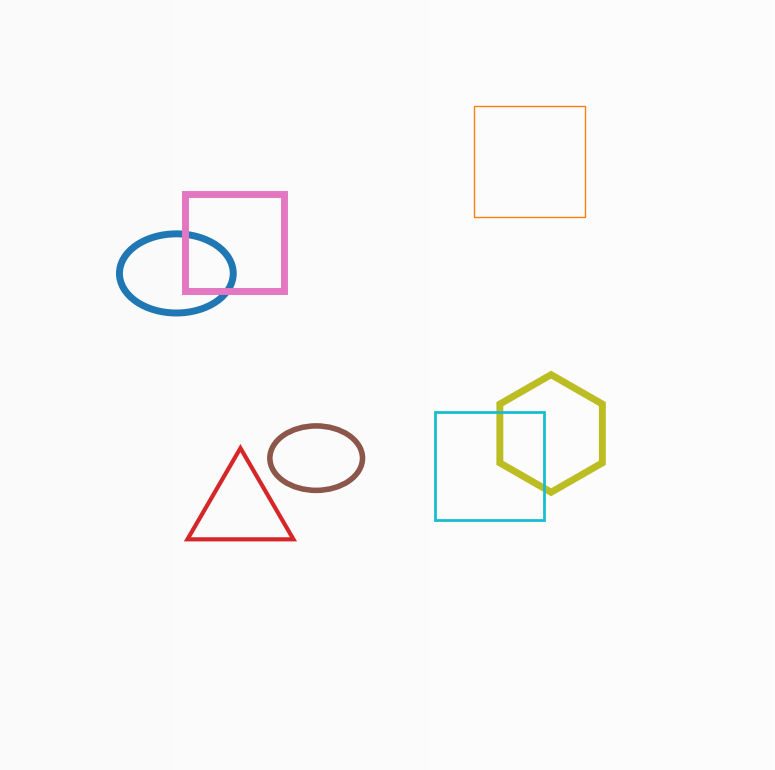[{"shape": "oval", "thickness": 2.5, "radius": 0.37, "center": [0.228, 0.645]}, {"shape": "square", "thickness": 0.5, "radius": 0.36, "center": [0.683, 0.79]}, {"shape": "triangle", "thickness": 1.5, "radius": 0.39, "center": [0.31, 0.339]}, {"shape": "oval", "thickness": 2, "radius": 0.3, "center": [0.408, 0.405]}, {"shape": "square", "thickness": 2.5, "radius": 0.32, "center": [0.303, 0.685]}, {"shape": "hexagon", "thickness": 2.5, "radius": 0.38, "center": [0.711, 0.437]}, {"shape": "square", "thickness": 1, "radius": 0.35, "center": [0.632, 0.394]}]